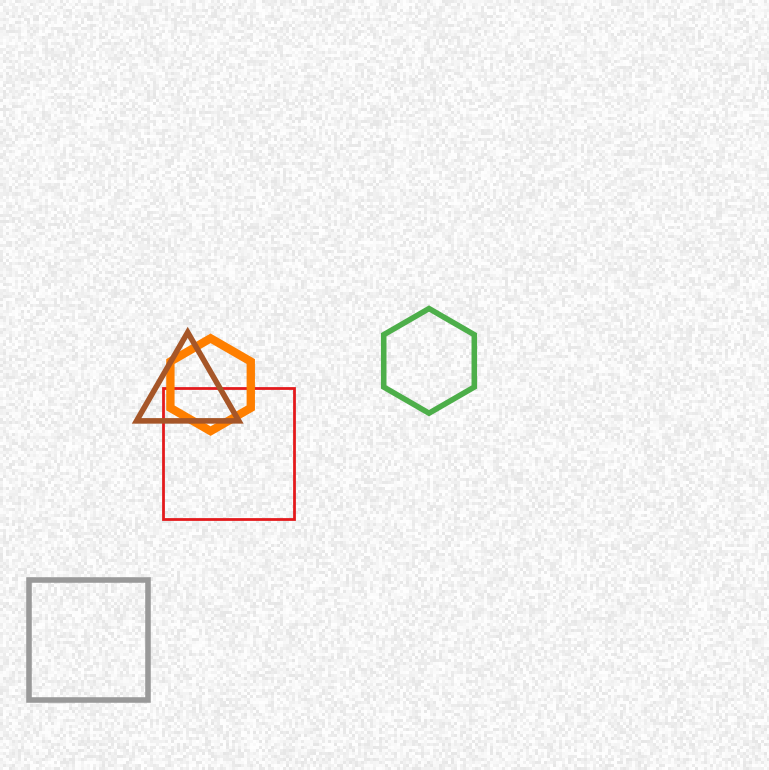[{"shape": "square", "thickness": 1, "radius": 0.43, "center": [0.296, 0.411]}, {"shape": "hexagon", "thickness": 2, "radius": 0.34, "center": [0.557, 0.531]}, {"shape": "hexagon", "thickness": 3, "radius": 0.3, "center": [0.273, 0.5]}, {"shape": "triangle", "thickness": 2, "radius": 0.38, "center": [0.244, 0.492]}, {"shape": "square", "thickness": 2, "radius": 0.39, "center": [0.115, 0.169]}]